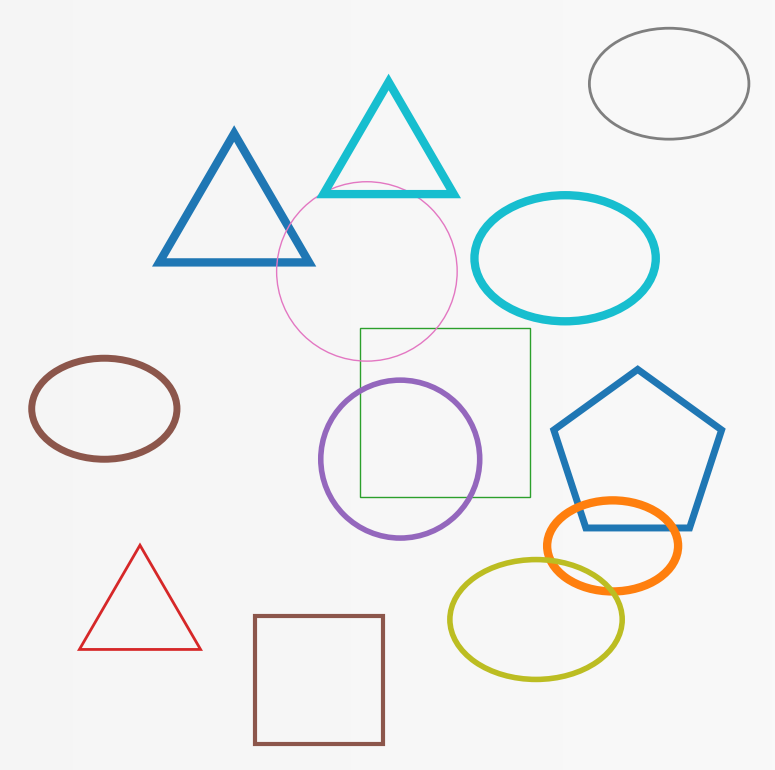[{"shape": "pentagon", "thickness": 2.5, "radius": 0.57, "center": [0.823, 0.406]}, {"shape": "triangle", "thickness": 3, "radius": 0.56, "center": [0.302, 0.715]}, {"shape": "oval", "thickness": 3, "radius": 0.42, "center": [0.79, 0.291]}, {"shape": "square", "thickness": 0.5, "radius": 0.55, "center": [0.574, 0.464]}, {"shape": "triangle", "thickness": 1, "radius": 0.45, "center": [0.181, 0.202]}, {"shape": "circle", "thickness": 2, "radius": 0.51, "center": [0.516, 0.404]}, {"shape": "square", "thickness": 1.5, "radius": 0.41, "center": [0.412, 0.117]}, {"shape": "oval", "thickness": 2.5, "radius": 0.47, "center": [0.135, 0.469]}, {"shape": "circle", "thickness": 0.5, "radius": 0.58, "center": [0.473, 0.648]}, {"shape": "oval", "thickness": 1, "radius": 0.51, "center": [0.863, 0.891]}, {"shape": "oval", "thickness": 2, "radius": 0.56, "center": [0.692, 0.195]}, {"shape": "oval", "thickness": 3, "radius": 0.58, "center": [0.729, 0.665]}, {"shape": "triangle", "thickness": 3, "radius": 0.49, "center": [0.501, 0.796]}]